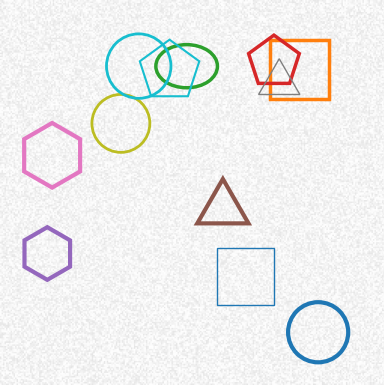[{"shape": "square", "thickness": 1, "radius": 0.37, "center": [0.638, 0.283]}, {"shape": "circle", "thickness": 3, "radius": 0.39, "center": [0.826, 0.137]}, {"shape": "square", "thickness": 2.5, "radius": 0.38, "center": [0.778, 0.819]}, {"shape": "oval", "thickness": 2.5, "radius": 0.4, "center": [0.485, 0.828]}, {"shape": "pentagon", "thickness": 2.5, "radius": 0.35, "center": [0.712, 0.839]}, {"shape": "hexagon", "thickness": 3, "radius": 0.34, "center": [0.123, 0.342]}, {"shape": "triangle", "thickness": 3, "radius": 0.38, "center": [0.579, 0.458]}, {"shape": "hexagon", "thickness": 3, "radius": 0.42, "center": [0.135, 0.597]}, {"shape": "triangle", "thickness": 1, "radius": 0.31, "center": [0.725, 0.785]}, {"shape": "circle", "thickness": 2, "radius": 0.38, "center": [0.314, 0.68]}, {"shape": "circle", "thickness": 2, "radius": 0.42, "center": [0.36, 0.828]}, {"shape": "pentagon", "thickness": 1.5, "radius": 0.41, "center": [0.44, 0.816]}]